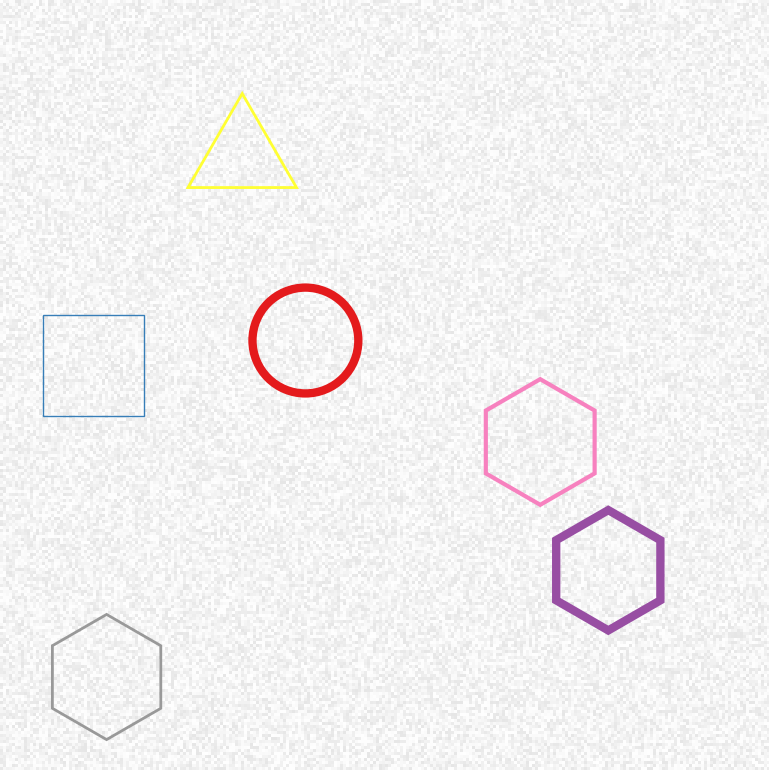[{"shape": "circle", "thickness": 3, "radius": 0.34, "center": [0.397, 0.558]}, {"shape": "square", "thickness": 0.5, "radius": 0.33, "center": [0.122, 0.525]}, {"shape": "hexagon", "thickness": 3, "radius": 0.39, "center": [0.79, 0.259]}, {"shape": "triangle", "thickness": 1, "radius": 0.41, "center": [0.315, 0.797]}, {"shape": "hexagon", "thickness": 1.5, "radius": 0.41, "center": [0.702, 0.426]}, {"shape": "hexagon", "thickness": 1, "radius": 0.41, "center": [0.138, 0.121]}]